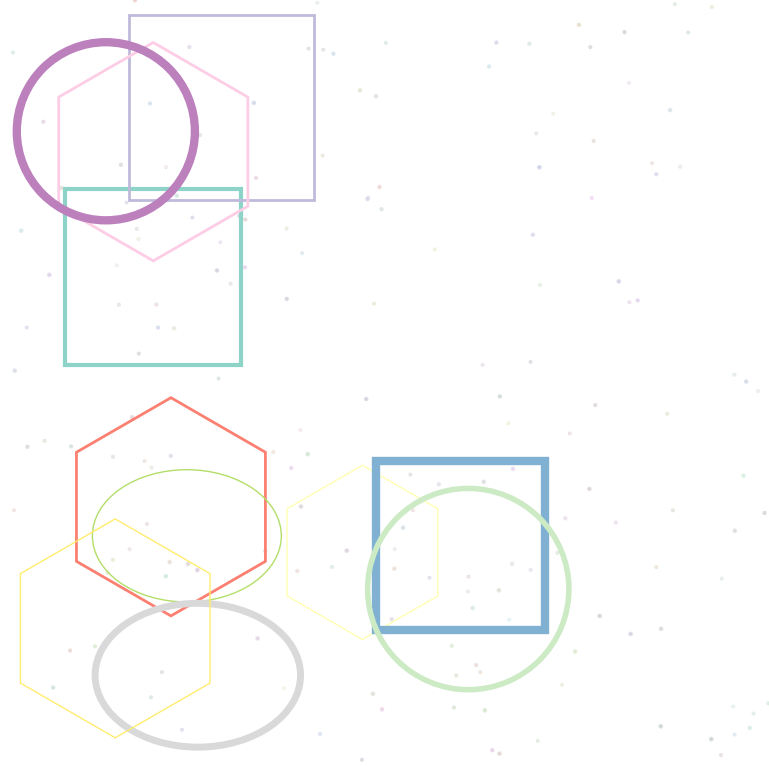[{"shape": "square", "thickness": 1.5, "radius": 0.57, "center": [0.199, 0.64]}, {"shape": "hexagon", "thickness": 0.5, "radius": 0.57, "center": [0.471, 0.283]}, {"shape": "square", "thickness": 1, "radius": 0.6, "center": [0.288, 0.86]}, {"shape": "hexagon", "thickness": 1, "radius": 0.71, "center": [0.222, 0.342]}, {"shape": "square", "thickness": 3, "radius": 0.55, "center": [0.598, 0.291]}, {"shape": "oval", "thickness": 0.5, "radius": 0.61, "center": [0.243, 0.304]}, {"shape": "hexagon", "thickness": 1, "radius": 0.71, "center": [0.199, 0.803]}, {"shape": "oval", "thickness": 2.5, "radius": 0.67, "center": [0.257, 0.123]}, {"shape": "circle", "thickness": 3, "radius": 0.58, "center": [0.137, 0.83]}, {"shape": "circle", "thickness": 2, "radius": 0.65, "center": [0.608, 0.235]}, {"shape": "hexagon", "thickness": 0.5, "radius": 0.71, "center": [0.15, 0.184]}]